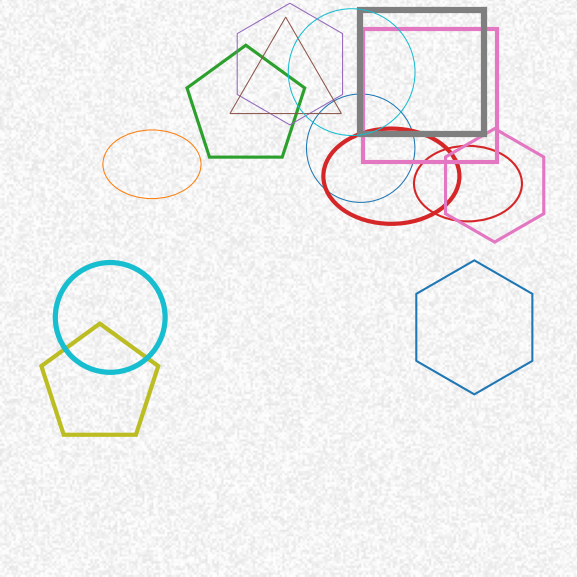[{"shape": "circle", "thickness": 0.5, "radius": 0.47, "center": [0.625, 0.743]}, {"shape": "hexagon", "thickness": 1, "radius": 0.58, "center": [0.821, 0.432]}, {"shape": "oval", "thickness": 0.5, "radius": 0.42, "center": [0.263, 0.715]}, {"shape": "pentagon", "thickness": 1.5, "radius": 0.54, "center": [0.426, 0.814]}, {"shape": "oval", "thickness": 2, "radius": 0.59, "center": [0.678, 0.694]}, {"shape": "oval", "thickness": 1, "radius": 0.47, "center": [0.81, 0.681]}, {"shape": "hexagon", "thickness": 0.5, "radius": 0.53, "center": [0.502, 0.888]}, {"shape": "triangle", "thickness": 0.5, "radius": 0.56, "center": [0.495, 0.858]}, {"shape": "hexagon", "thickness": 1.5, "radius": 0.49, "center": [0.857, 0.678]}, {"shape": "square", "thickness": 2, "radius": 0.58, "center": [0.745, 0.834]}, {"shape": "square", "thickness": 3, "radius": 0.54, "center": [0.731, 0.875]}, {"shape": "pentagon", "thickness": 2, "radius": 0.53, "center": [0.173, 0.332]}, {"shape": "circle", "thickness": 0.5, "radius": 0.55, "center": [0.609, 0.874]}, {"shape": "circle", "thickness": 2.5, "radius": 0.48, "center": [0.191, 0.449]}]